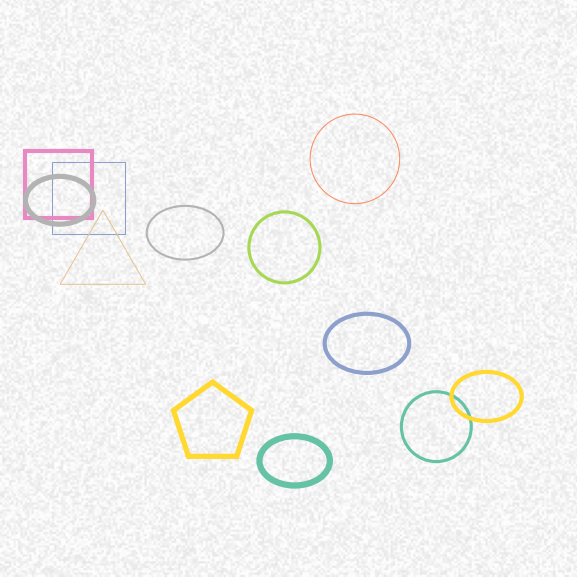[{"shape": "oval", "thickness": 3, "radius": 0.3, "center": [0.51, 0.201]}, {"shape": "circle", "thickness": 1.5, "radius": 0.3, "center": [0.756, 0.26]}, {"shape": "circle", "thickness": 0.5, "radius": 0.39, "center": [0.615, 0.724]}, {"shape": "oval", "thickness": 2, "radius": 0.37, "center": [0.635, 0.405]}, {"shape": "square", "thickness": 0.5, "radius": 0.31, "center": [0.153, 0.657]}, {"shape": "square", "thickness": 2, "radius": 0.29, "center": [0.102, 0.679]}, {"shape": "circle", "thickness": 1.5, "radius": 0.31, "center": [0.493, 0.571]}, {"shape": "pentagon", "thickness": 2.5, "radius": 0.36, "center": [0.368, 0.266]}, {"shape": "oval", "thickness": 2, "radius": 0.3, "center": [0.843, 0.313]}, {"shape": "triangle", "thickness": 0.5, "radius": 0.43, "center": [0.178, 0.55]}, {"shape": "oval", "thickness": 1, "radius": 0.33, "center": [0.321, 0.596]}, {"shape": "oval", "thickness": 2.5, "radius": 0.3, "center": [0.103, 0.652]}]